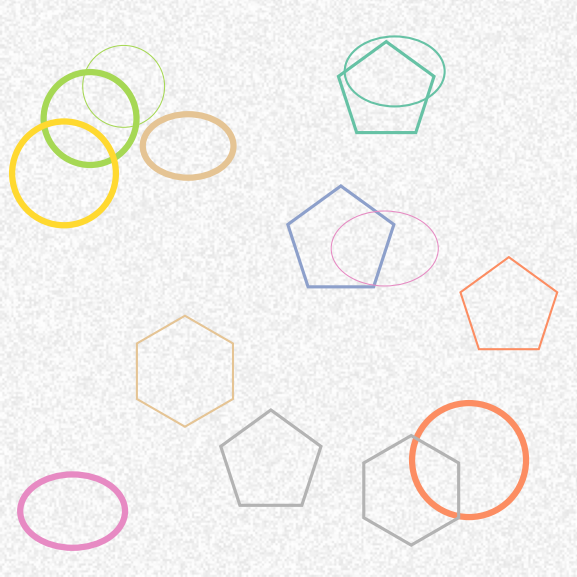[{"shape": "oval", "thickness": 1, "radius": 0.43, "center": [0.683, 0.875]}, {"shape": "pentagon", "thickness": 1.5, "radius": 0.44, "center": [0.669, 0.84]}, {"shape": "pentagon", "thickness": 1, "radius": 0.44, "center": [0.881, 0.466]}, {"shape": "circle", "thickness": 3, "radius": 0.49, "center": [0.812, 0.202]}, {"shape": "pentagon", "thickness": 1.5, "radius": 0.48, "center": [0.59, 0.581]}, {"shape": "oval", "thickness": 3, "radius": 0.45, "center": [0.126, 0.114]}, {"shape": "oval", "thickness": 0.5, "radius": 0.46, "center": [0.666, 0.569]}, {"shape": "circle", "thickness": 0.5, "radius": 0.35, "center": [0.214, 0.85]}, {"shape": "circle", "thickness": 3, "radius": 0.4, "center": [0.156, 0.794]}, {"shape": "circle", "thickness": 3, "radius": 0.45, "center": [0.111, 0.699]}, {"shape": "oval", "thickness": 3, "radius": 0.39, "center": [0.326, 0.746]}, {"shape": "hexagon", "thickness": 1, "radius": 0.48, "center": [0.32, 0.356]}, {"shape": "pentagon", "thickness": 1.5, "radius": 0.46, "center": [0.469, 0.198]}, {"shape": "hexagon", "thickness": 1.5, "radius": 0.47, "center": [0.712, 0.15]}]